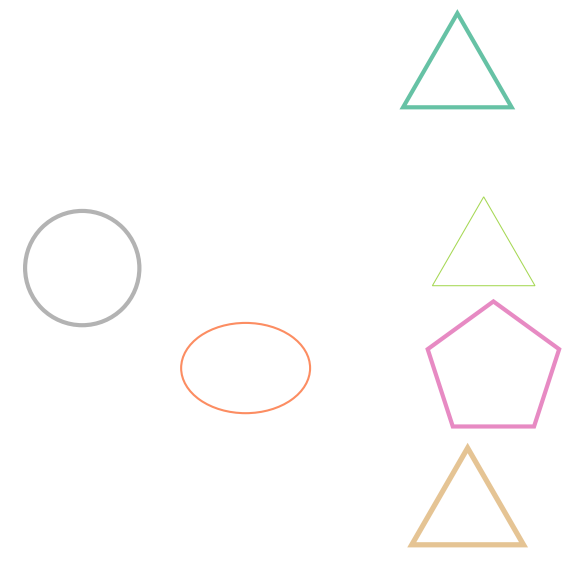[{"shape": "triangle", "thickness": 2, "radius": 0.54, "center": [0.792, 0.868]}, {"shape": "oval", "thickness": 1, "radius": 0.56, "center": [0.425, 0.362]}, {"shape": "pentagon", "thickness": 2, "radius": 0.6, "center": [0.854, 0.357]}, {"shape": "triangle", "thickness": 0.5, "radius": 0.51, "center": [0.838, 0.556]}, {"shape": "triangle", "thickness": 2.5, "radius": 0.56, "center": [0.81, 0.112]}, {"shape": "circle", "thickness": 2, "radius": 0.49, "center": [0.142, 0.535]}]